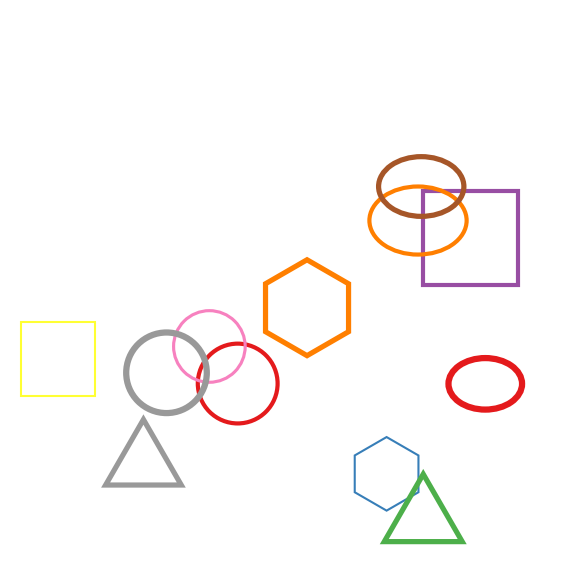[{"shape": "oval", "thickness": 3, "radius": 0.32, "center": [0.84, 0.334]}, {"shape": "circle", "thickness": 2, "radius": 0.35, "center": [0.412, 0.335]}, {"shape": "hexagon", "thickness": 1, "radius": 0.32, "center": [0.669, 0.179]}, {"shape": "triangle", "thickness": 2.5, "radius": 0.39, "center": [0.733, 0.1]}, {"shape": "square", "thickness": 2, "radius": 0.41, "center": [0.815, 0.587]}, {"shape": "oval", "thickness": 2, "radius": 0.42, "center": [0.724, 0.617]}, {"shape": "hexagon", "thickness": 2.5, "radius": 0.42, "center": [0.532, 0.466]}, {"shape": "square", "thickness": 1, "radius": 0.32, "center": [0.101, 0.377]}, {"shape": "oval", "thickness": 2.5, "radius": 0.37, "center": [0.729, 0.676]}, {"shape": "circle", "thickness": 1.5, "radius": 0.31, "center": [0.363, 0.399]}, {"shape": "circle", "thickness": 3, "radius": 0.35, "center": [0.288, 0.354]}, {"shape": "triangle", "thickness": 2.5, "radius": 0.38, "center": [0.248, 0.197]}]